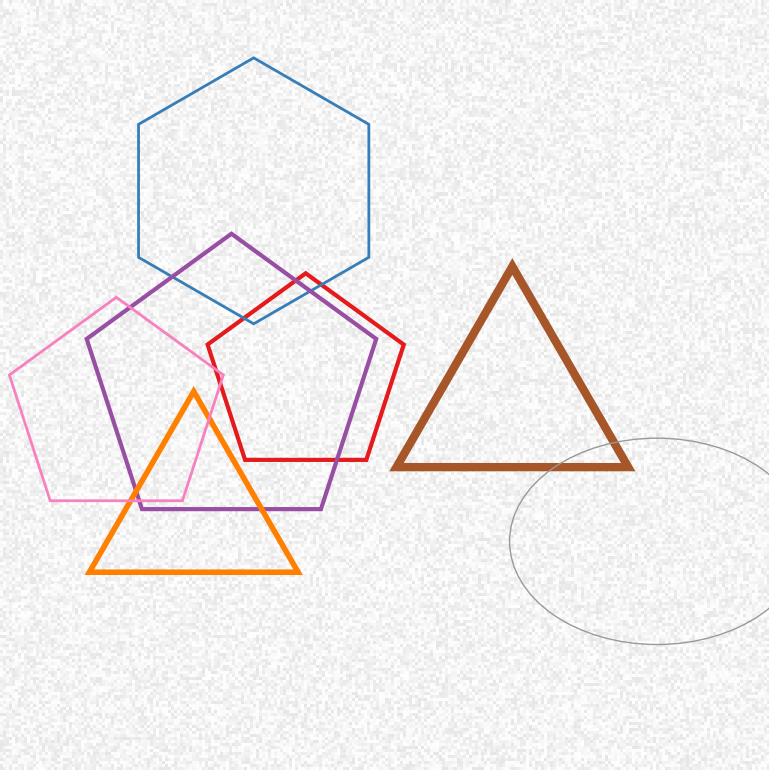[{"shape": "pentagon", "thickness": 1.5, "radius": 0.67, "center": [0.397, 0.511]}, {"shape": "hexagon", "thickness": 1, "radius": 0.86, "center": [0.329, 0.752]}, {"shape": "pentagon", "thickness": 1.5, "radius": 0.99, "center": [0.301, 0.499]}, {"shape": "triangle", "thickness": 2, "radius": 0.78, "center": [0.252, 0.335]}, {"shape": "triangle", "thickness": 3, "radius": 0.87, "center": [0.665, 0.48]}, {"shape": "pentagon", "thickness": 1, "radius": 0.73, "center": [0.151, 0.468]}, {"shape": "oval", "thickness": 0.5, "radius": 0.96, "center": [0.853, 0.297]}]